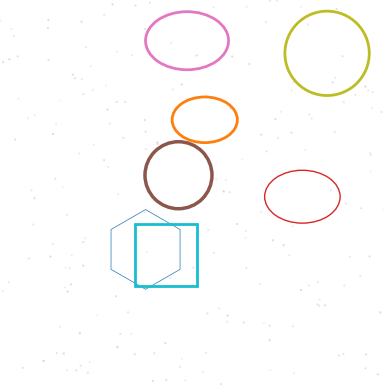[{"shape": "hexagon", "thickness": 0.5, "radius": 0.52, "center": [0.378, 0.352]}, {"shape": "oval", "thickness": 2, "radius": 0.42, "center": [0.532, 0.689]}, {"shape": "oval", "thickness": 1, "radius": 0.49, "center": [0.785, 0.489]}, {"shape": "circle", "thickness": 2.5, "radius": 0.44, "center": [0.464, 0.545]}, {"shape": "oval", "thickness": 2, "radius": 0.54, "center": [0.486, 0.894]}, {"shape": "circle", "thickness": 2, "radius": 0.55, "center": [0.85, 0.861]}, {"shape": "square", "thickness": 2, "radius": 0.4, "center": [0.431, 0.338]}]